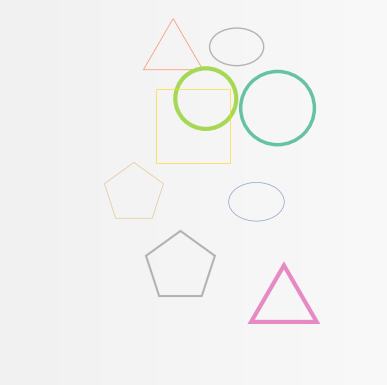[{"shape": "circle", "thickness": 2.5, "radius": 0.48, "center": [0.716, 0.719]}, {"shape": "triangle", "thickness": 0.5, "radius": 0.44, "center": [0.447, 0.863]}, {"shape": "oval", "thickness": 0.5, "radius": 0.36, "center": [0.662, 0.476]}, {"shape": "triangle", "thickness": 3, "radius": 0.49, "center": [0.733, 0.213]}, {"shape": "circle", "thickness": 3, "radius": 0.39, "center": [0.531, 0.744]}, {"shape": "square", "thickness": 0.5, "radius": 0.48, "center": [0.498, 0.672]}, {"shape": "pentagon", "thickness": 0.5, "radius": 0.4, "center": [0.346, 0.498]}, {"shape": "pentagon", "thickness": 1.5, "radius": 0.47, "center": [0.466, 0.307]}, {"shape": "oval", "thickness": 1, "radius": 0.35, "center": [0.611, 0.878]}]